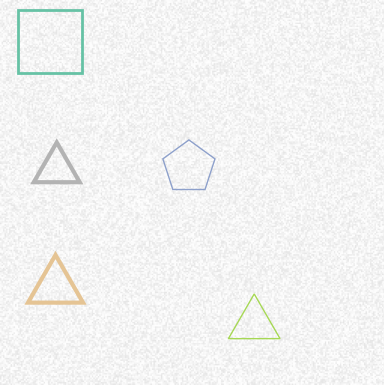[{"shape": "square", "thickness": 2, "radius": 0.41, "center": [0.13, 0.891]}, {"shape": "pentagon", "thickness": 1, "radius": 0.36, "center": [0.491, 0.565]}, {"shape": "triangle", "thickness": 1, "radius": 0.39, "center": [0.66, 0.159]}, {"shape": "triangle", "thickness": 3, "radius": 0.41, "center": [0.144, 0.255]}, {"shape": "triangle", "thickness": 3, "radius": 0.34, "center": [0.147, 0.561]}]